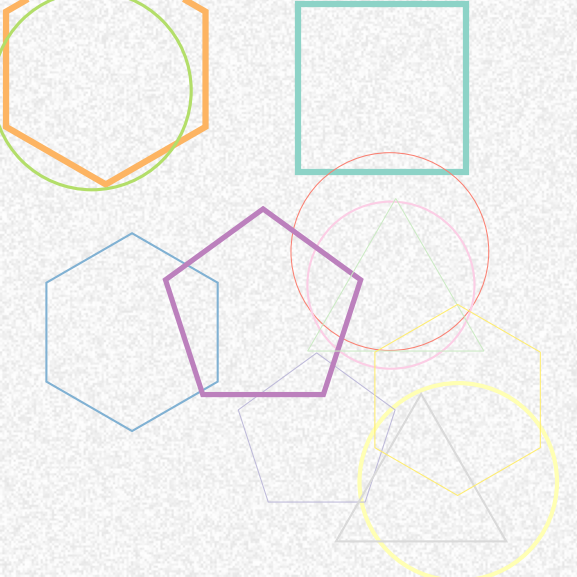[{"shape": "square", "thickness": 3, "radius": 0.73, "center": [0.661, 0.847]}, {"shape": "circle", "thickness": 2, "radius": 0.86, "center": [0.794, 0.165]}, {"shape": "pentagon", "thickness": 0.5, "radius": 0.71, "center": [0.548, 0.245]}, {"shape": "circle", "thickness": 0.5, "radius": 0.86, "center": [0.675, 0.564]}, {"shape": "hexagon", "thickness": 1, "radius": 0.86, "center": [0.229, 0.424]}, {"shape": "hexagon", "thickness": 3, "radius": 1.0, "center": [0.183, 0.879]}, {"shape": "circle", "thickness": 1.5, "radius": 0.86, "center": [0.159, 0.842]}, {"shape": "circle", "thickness": 1, "radius": 0.72, "center": [0.677, 0.505]}, {"shape": "triangle", "thickness": 1, "radius": 0.85, "center": [0.729, 0.147]}, {"shape": "pentagon", "thickness": 2.5, "radius": 0.89, "center": [0.456, 0.46]}, {"shape": "triangle", "thickness": 0.5, "radius": 0.88, "center": [0.685, 0.479]}, {"shape": "hexagon", "thickness": 0.5, "radius": 0.83, "center": [0.792, 0.307]}]